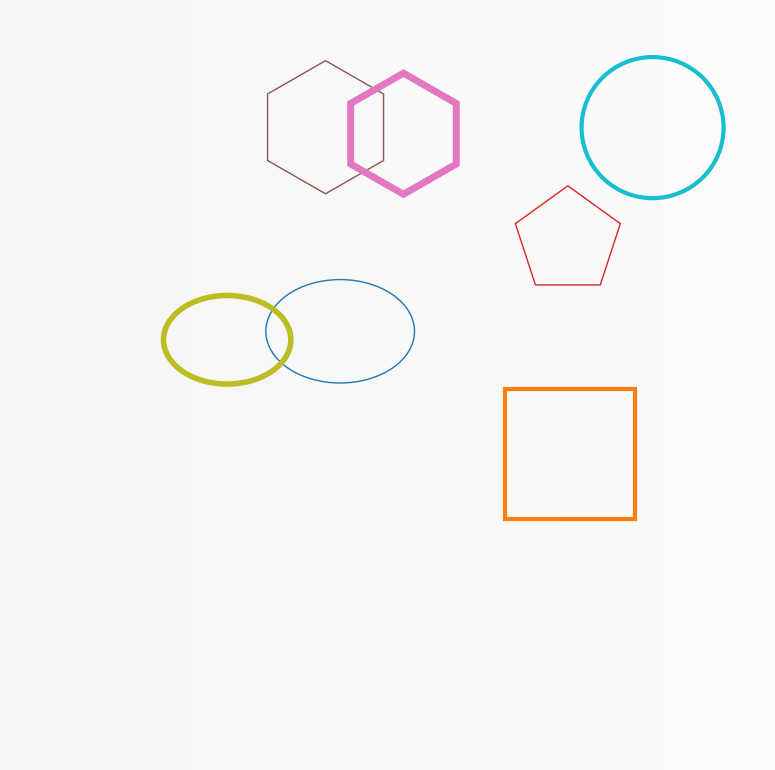[{"shape": "oval", "thickness": 0.5, "radius": 0.48, "center": [0.439, 0.57]}, {"shape": "square", "thickness": 1.5, "radius": 0.42, "center": [0.735, 0.41]}, {"shape": "pentagon", "thickness": 0.5, "radius": 0.36, "center": [0.733, 0.688]}, {"shape": "hexagon", "thickness": 0.5, "radius": 0.43, "center": [0.42, 0.835]}, {"shape": "hexagon", "thickness": 2.5, "radius": 0.39, "center": [0.521, 0.826]}, {"shape": "oval", "thickness": 2, "radius": 0.41, "center": [0.293, 0.559]}, {"shape": "circle", "thickness": 1.5, "radius": 0.46, "center": [0.842, 0.834]}]